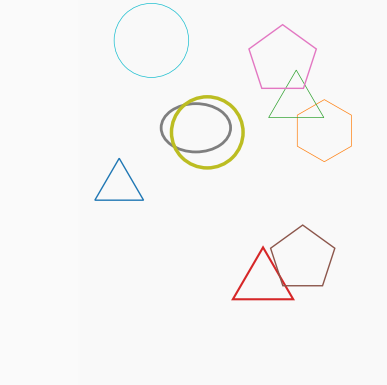[{"shape": "triangle", "thickness": 1, "radius": 0.36, "center": [0.308, 0.516]}, {"shape": "hexagon", "thickness": 0.5, "radius": 0.4, "center": [0.837, 0.661]}, {"shape": "triangle", "thickness": 0.5, "radius": 0.41, "center": [0.765, 0.736]}, {"shape": "triangle", "thickness": 1.5, "radius": 0.45, "center": [0.679, 0.268]}, {"shape": "pentagon", "thickness": 1, "radius": 0.44, "center": [0.781, 0.328]}, {"shape": "pentagon", "thickness": 1, "radius": 0.46, "center": [0.729, 0.844]}, {"shape": "oval", "thickness": 2, "radius": 0.45, "center": [0.505, 0.668]}, {"shape": "circle", "thickness": 2.5, "radius": 0.46, "center": [0.535, 0.656]}, {"shape": "circle", "thickness": 0.5, "radius": 0.48, "center": [0.391, 0.895]}]